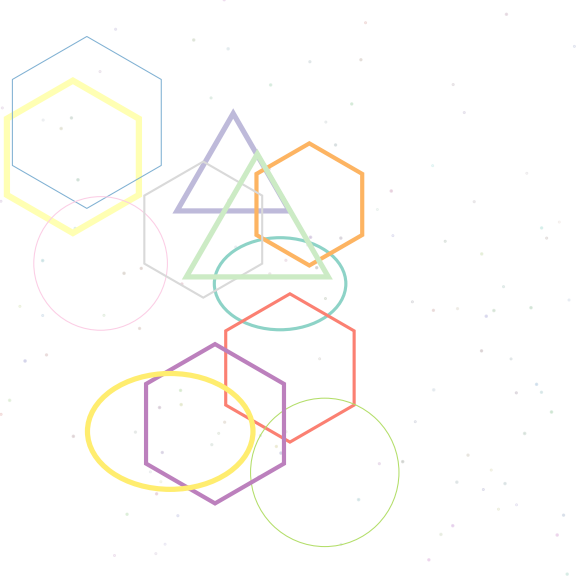[{"shape": "oval", "thickness": 1.5, "radius": 0.57, "center": [0.485, 0.508]}, {"shape": "hexagon", "thickness": 3, "radius": 0.66, "center": [0.126, 0.728]}, {"shape": "triangle", "thickness": 2.5, "radius": 0.56, "center": [0.404, 0.69]}, {"shape": "hexagon", "thickness": 1.5, "radius": 0.64, "center": [0.502, 0.362]}, {"shape": "hexagon", "thickness": 0.5, "radius": 0.74, "center": [0.15, 0.787]}, {"shape": "hexagon", "thickness": 2, "radius": 0.53, "center": [0.536, 0.645]}, {"shape": "circle", "thickness": 0.5, "radius": 0.64, "center": [0.562, 0.181]}, {"shape": "circle", "thickness": 0.5, "radius": 0.58, "center": [0.174, 0.543]}, {"shape": "hexagon", "thickness": 1, "radius": 0.59, "center": [0.352, 0.602]}, {"shape": "hexagon", "thickness": 2, "radius": 0.69, "center": [0.372, 0.265]}, {"shape": "triangle", "thickness": 2.5, "radius": 0.71, "center": [0.446, 0.591]}, {"shape": "oval", "thickness": 2.5, "radius": 0.72, "center": [0.295, 0.252]}]